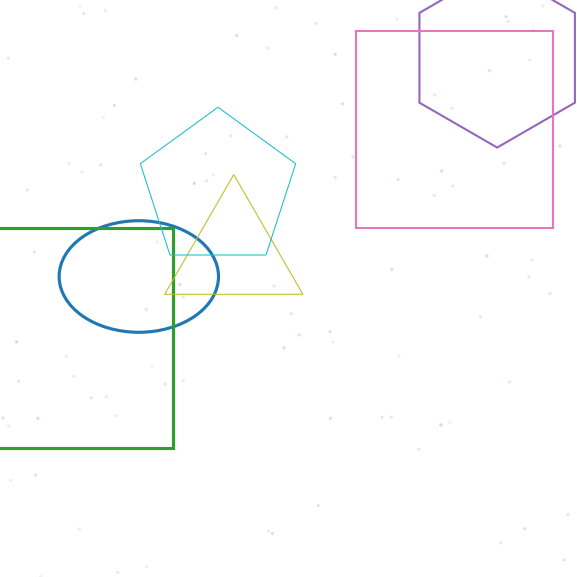[{"shape": "oval", "thickness": 1.5, "radius": 0.69, "center": [0.24, 0.52]}, {"shape": "square", "thickness": 1.5, "radius": 0.96, "center": [0.108, 0.414]}, {"shape": "hexagon", "thickness": 1, "radius": 0.78, "center": [0.861, 0.899]}, {"shape": "square", "thickness": 1, "radius": 0.85, "center": [0.787, 0.774]}, {"shape": "triangle", "thickness": 0.5, "radius": 0.69, "center": [0.405, 0.559]}, {"shape": "pentagon", "thickness": 0.5, "radius": 0.71, "center": [0.377, 0.672]}]